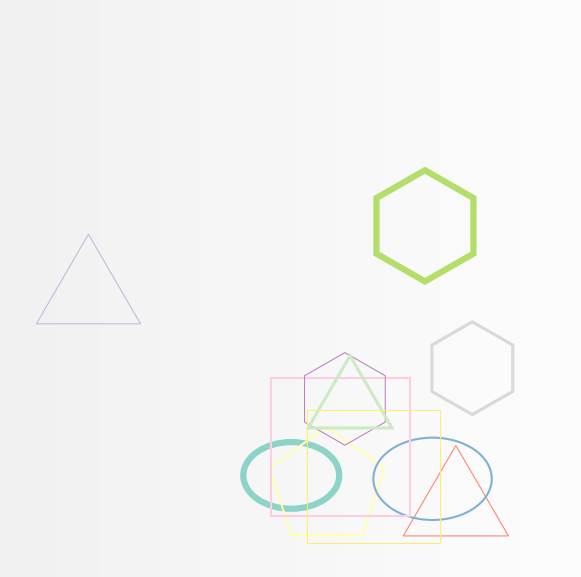[{"shape": "oval", "thickness": 3, "radius": 0.41, "center": [0.501, 0.176]}, {"shape": "pentagon", "thickness": 1, "radius": 0.52, "center": [0.562, 0.157]}, {"shape": "triangle", "thickness": 0.5, "radius": 0.52, "center": [0.152, 0.49]}, {"shape": "triangle", "thickness": 0.5, "radius": 0.52, "center": [0.784, 0.123]}, {"shape": "oval", "thickness": 1, "radius": 0.51, "center": [0.744, 0.17]}, {"shape": "hexagon", "thickness": 3, "radius": 0.48, "center": [0.731, 0.608]}, {"shape": "square", "thickness": 1, "radius": 0.6, "center": [0.585, 0.225]}, {"shape": "hexagon", "thickness": 1.5, "radius": 0.4, "center": [0.813, 0.362]}, {"shape": "hexagon", "thickness": 0.5, "radius": 0.4, "center": [0.593, 0.308]}, {"shape": "triangle", "thickness": 1.5, "radius": 0.42, "center": [0.602, 0.3]}, {"shape": "square", "thickness": 0.5, "radius": 0.58, "center": [0.643, 0.175]}]